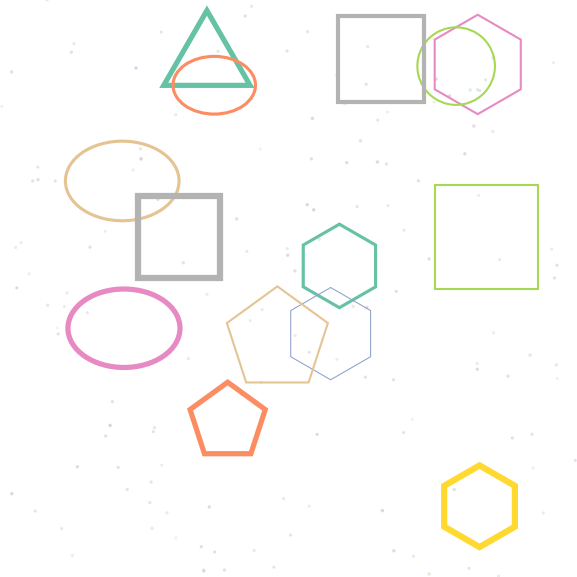[{"shape": "hexagon", "thickness": 1.5, "radius": 0.36, "center": [0.588, 0.539]}, {"shape": "triangle", "thickness": 2.5, "radius": 0.43, "center": [0.358, 0.894]}, {"shape": "oval", "thickness": 1.5, "radius": 0.36, "center": [0.371, 0.852]}, {"shape": "pentagon", "thickness": 2.5, "radius": 0.34, "center": [0.394, 0.269]}, {"shape": "hexagon", "thickness": 0.5, "radius": 0.4, "center": [0.573, 0.421]}, {"shape": "hexagon", "thickness": 1, "radius": 0.43, "center": [0.827, 0.888]}, {"shape": "oval", "thickness": 2.5, "radius": 0.49, "center": [0.215, 0.431]}, {"shape": "circle", "thickness": 1, "radius": 0.34, "center": [0.79, 0.885]}, {"shape": "square", "thickness": 1, "radius": 0.45, "center": [0.842, 0.589]}, {"shape": "hexagon", "thickness": 3, "radius": 0.35, "center": [0.83, 0.123]}, {"shape": "pentagon", "thickness": 1, "radius": 0.46, "center": [0.48, 0.411]}, {"shape": "oval", "thickness": 1.5, "radius": 0.49, "center": [0.212, 0.686]}, {"shape": "square", "thickness": 2, "radius": 0.37, "center": [0.66, 0.897]}, {"shape": "square", "thickness": 3, "radius": 0.35, "center": [0.31, 0.589]}]